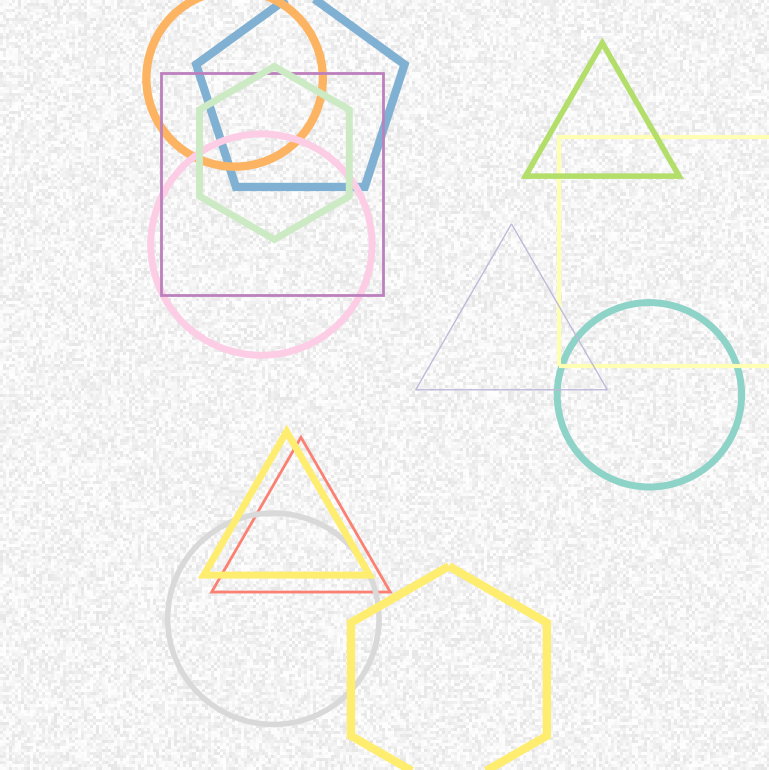[{"shape": "circle", "thickness": 2.5, "radius": 0.6, "center": [0.843, 0.487]}, {"shape": "square", "thickness": 1.5, "radius": 0.74, "center": [0.874, 0.674]}, {"shape": "triangle", "thickness": 0.5, "radius": 0.72, "center": [0.664, 0.566]}, {"shape": "triangle", "thickness": 1, "radius": 0.67, "center": [0.391, 0.298]}, {"shape": "pentagon", "thickness": 3, "radius": 0.71, "center": [0.39, 0.872]}, {"shape": "circle", "thickness": 3, "radius": 0.57, "center": [0.305, 0.898]}, {"shape": "triangle", "thickness": 2, "radius": 0.58, "center": [0.782, 0.829]}, {"shape": "circle", "thickness": 2.5, "radius": 0.72, "center": [0.339, 0.682]}, {"shape": "circle", "thickness": 2, "radius": 0.69, "center": [0.355, 0.196]}, {"shape": "square", "thickness": 1, "radius": 0.72, "center": [0.354, 0.761]}, {"shape": "hexagon", "thickness": 2.5, "radius": 0.56, "center": [0.356, 0.801]}, {"shape": "triangle", "thickness": 2.5, "radius": 0.62, "center": [0.372, 0.315]}, {"shape": "hexagon", "thickness": 3, "radius": 0.73, "center": [0.583, 0.118]}]